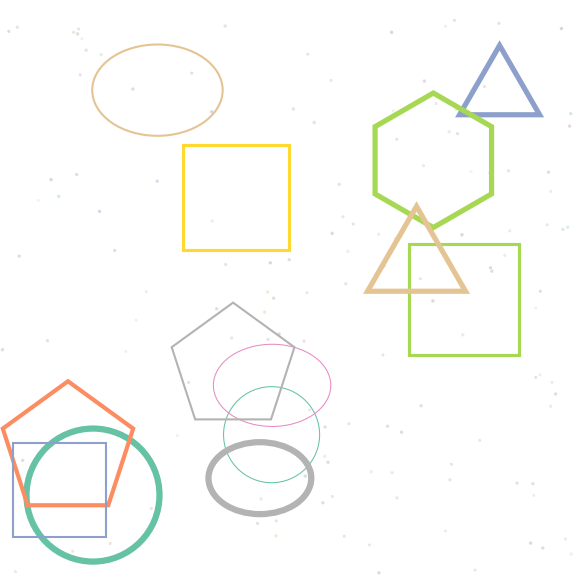[{"shape": "circle", "thickness": 3, "radius": 0.58, "center": [0.161, 0.142]}, {"shape": "circle", "thickness": 0.5, "radius": 0.42, "center": [0.47, 0.246]}, {"shape": "pentagon", "thickness": 2, "radius": 0.59, "center": [0.118, 0.22]}, {"shape": "triangle", "thickness": 2.5, "radius": 0.4, "center": [0.865, 0.84]}, {"shape": "square", "thickness": 1, "radius": 0.4, "center": [0.104, 0.151]}, {"shape": "oval", "thickness": 0.5, "radius": 0.51, "center": [0.471, 0.332]}, {"shape": "square", "thickness": 1.5, "radius": 0.48, "center": [0.804, 0.48]}, {"shape": "hexagon", "thickness": 2.5, "radius": 0.58, "center": [0.75, 0.722]}, {"shape": "square", "thickness": 1.5, "radius": 0.46, "center": [0.408, 0.658]}, {"shape": "oval", "thickness": 1, "radius": 0.56, "center": [0.273, 0.843]}, {"shape": "triangle", "thickness": 2.5, "radius": 0.49, "center": [0.721, 0.544]}, {"shape": "oval", "thickness": 3, "radius": 0.44, "center": [0.45, 0.171]}, {"shape": "pentagon", "thickness": 1, "radius": 0.56, "center": [0.404, 0.363]}]